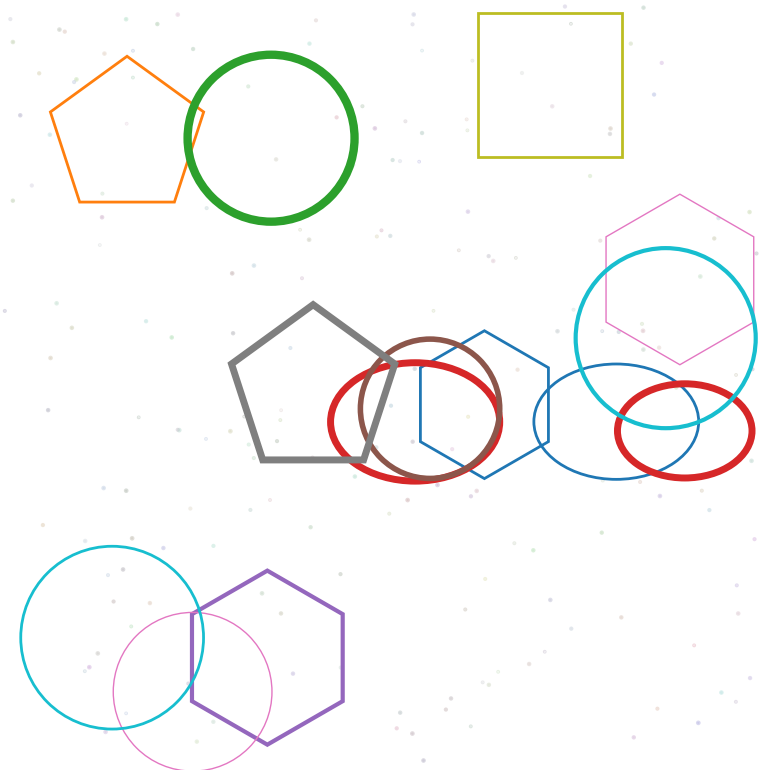[{"shape": "hexagon", "thickness": 1, "radius": 0.48, "center": [0.629, 0.474]}, {"shape": "oval", "thickness": 1, "radius": 0.54, "center": [0.8, 0.452]}, {"shape": "pentagon", "thickness": 1, "radius": 0.52, "center": [0.165, 0.822]}, {"shape": "circle", "thickness": 3, "radius": 0.54, "center": [0.352, 0.821]}, {"shape": "oval", "thickness": 2.5, "radius": 0.44, "center": [0.889, 0.44]}, {"shape": "oval", "thickness": 2.5, "radius": 0.55, "center": [0.539, 0.452]}, {"shape": "hexagon", "thickness": 1.5, "radius": 0.57, "center": [0.347, 0.146]}, {"shape": "circle", "thickness": 2, "radius": 0.45, "center": [0.559, 0.469]}, {"shape": "circle", "thickness": 0.5, "radius": 0.52, "center": [0.25, 0.102]}, {"shape": "hexagon", "thickness": 0.5, "radius": 0.55, "center": [0.883, 0.637]}, {"shape": "pentagon", "thickness": 2.5, "radius": 0.56, "center": [0.407, 0.493]}, {"shape": "square", "thickness": 1, "radius": 0.47, "center": [0.714, 0.89]}, {"shape": "circle", "thickness": 1, "radius": 0.59, "center": [0.146, 0.172]}, {"shape": "circle", "thickness": 1.5, "radius": 0.58, "center": [0.865, 0.561]}]